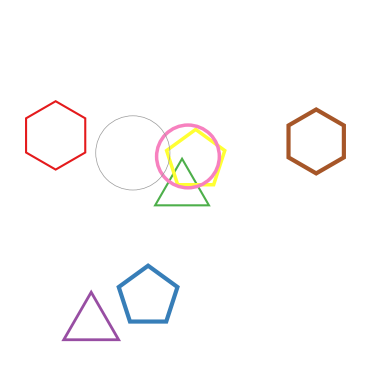[{"shape": "hexagon", "thickness": 1.5, "radius": 0.44, "center": [0.145, 0.648]}, {"shape": "pentagon", "thickness": 3, "radius": 0.4, "center": [0.385, 0.23]}, {"shape": "triangle", "thickness": 1.5, "radius": 0.4, "center": [0.473, 0.507]}, {"shape": "triangle", "thickness": 2, "radius": 0.41, "center": [0.237, 0.159]}, {"shape": "pentagon", "thickness": 2.5, "radius": 0.4, "center": [0.508, 0.584]}, {"shape": "hexagon", "thickness": 3, "radius": 0.41, "center": [0.821, 0.633]}, {"shape": "circle", "thickness": 2.5, "radius": 0.41, "center": [0.488, 0.594]}, {"shape": "circle", "thickness": 0.5, "radius": 0.48, "center": [0.345, 0.603]}]